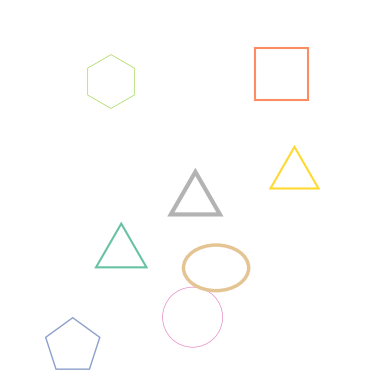[{"shape": "triangle", "thickness": 1.5, "radius": 0.38, "center": [0.315, 0.343]}, {"shape": "square", "thickness": 1.5, "radius": 0.34, "center": [0.731, 0.808]}, {"shape": "pentagon", "thickness": 1, "radius": 0.37, "center": [0.189, 0.101]}, {"shape": "circle", "thickness": 0.5, "radius": 0.39, "center": [0.5, 0.176]}, {"shape": "hexagon", "thickness": 0.5, "radius": 0.35, "center": [0.288, 0.788]}, {"shape": "triangle", "thickness": 1.5, "radius": 0.36, "center": [0.765, 0.546]}, {"shape": "oval", "thickness": 2.5, "radius": 0.42, "center": [0.561, 0.304]}, {"shape": "triangle", "thickness": 3, "radius": 0.37, "center": [0.508, 0.48]}]